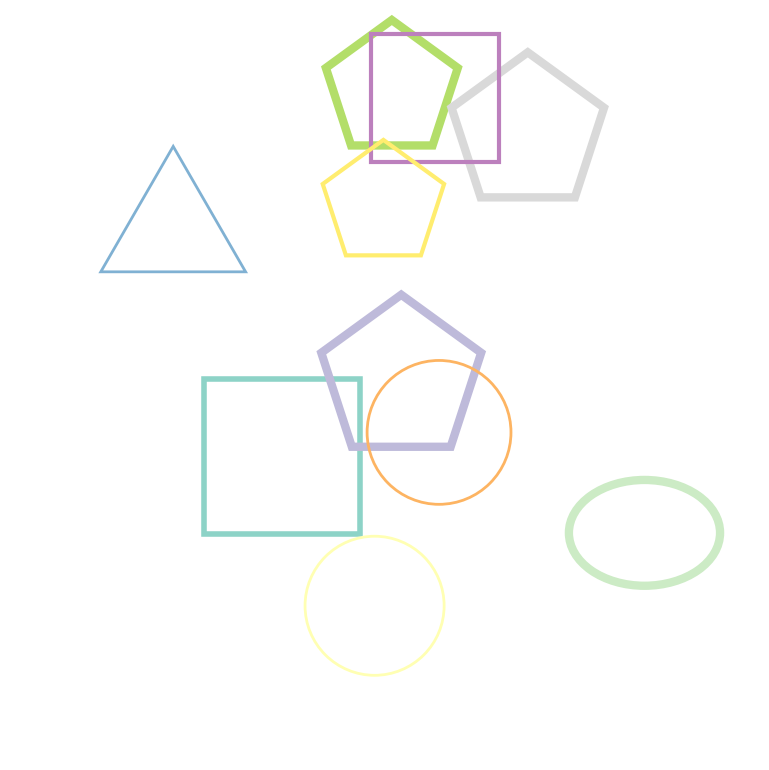[{"shape": "square", "thickness": 2, "radius": 0.51, "center": [0.366, 0.407]}, {"shape": "circle", "thickness": 1, "radius": 0.45, "center": [0.486, 0.213]}, {"shape": "pentagon", "thickness": 3, "radius": 0.55, "center": [0.521, 0.508]}, {"shape": "triangle", "thickness": 1, "radius": 0.54, "center": [0.225, 0.701]}, {"shape": "circle", "thickness": 1, "radius": 0.47, "center": [0.57, 0.438]}, {"shape": "pentagon", "thickness": 3, "radius": 0.45, "center": [0.509, 0.884]}, {"shape": "pentagon", "thickness": 3, "radius": 0.52, "center": [0.685, 0.828]}, {"shape": "square", "thickness": 1.5, "radius": 0.42, "center": [0.565, 0.873]}, {"shape": "oval", "thickness": 3, "radius": 0.49, "center": [0.837, 0.308]}, {"shape": "pentagon", "thickness": 1.5, "radius": 0.41, "center": [0.498, 0.735]}]